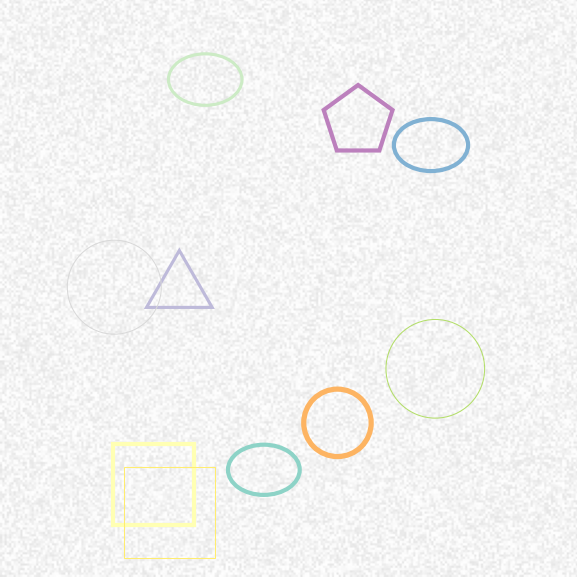[{"shape": "oval", "thickness": 2, "radius": 0.31, "center": [0.457, 0.186]}, {"shape": "square", "thickness": 2, "radius": 0.35, "center": [0.266, 0.16]}, {"shape": "triangle", "thickness": 1.5, "radius": 0.33, "center": [0.311, 0.5]}, {"shape": "oval", "thickness": 2, "radius": 0.32, "center": [0.746, 0.748]}, {"shape": "circle", "thickness": 2.5, "radius": 0.29, "center": [0.584, 0.267]}, {"shape": "circle", "thickness": 0.5, "radius": 0.43, "center": [0.754, 0.361]}, {"shape": "circle", "thickness": 0.5, "radius": 0.41, "center": [0.198, 0.502]}, {"shape": "pentagon", "thickness": 2, "radius": 0.31, "center": [0.62, 0.789]}, {"shape": "oval", "thickness": 1.5, "radius": 0.32, "center": [0.355, 0.861]}, {"shape": "square", "thickness": 0.5, "radius": 0.39, "center": [0.294, 0.111]}]